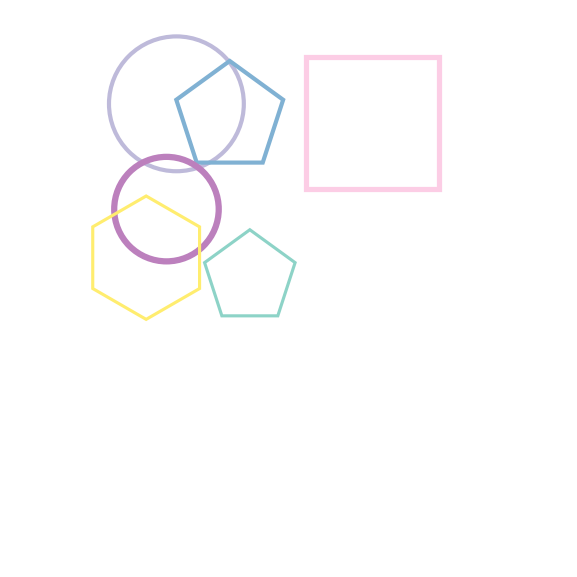[{"shape": "pentagon", "thickness": 1.5, "radius": 0.41, "center": [0.433, 0.519]}, {"shape": "circle", "thickness": 2, "radius": 0.58, "center": [0.305, 0.819]}, {"shape": "pentagon", "thickness": 2, "radius": 0.49, "center": [0.398, 0.796]}, {"shape": "square", "thickness": 2.5, "radius": 0.57, "center": [0.645, 0.786]}, {"shape": "circle", "thickness": 3, "radius": 0.45, "center": [0.288, 0.637]}, {"shape": "hexagon", "thickness": 1.5, "radius": 0.53, "center": [0.253, 0.553]}]